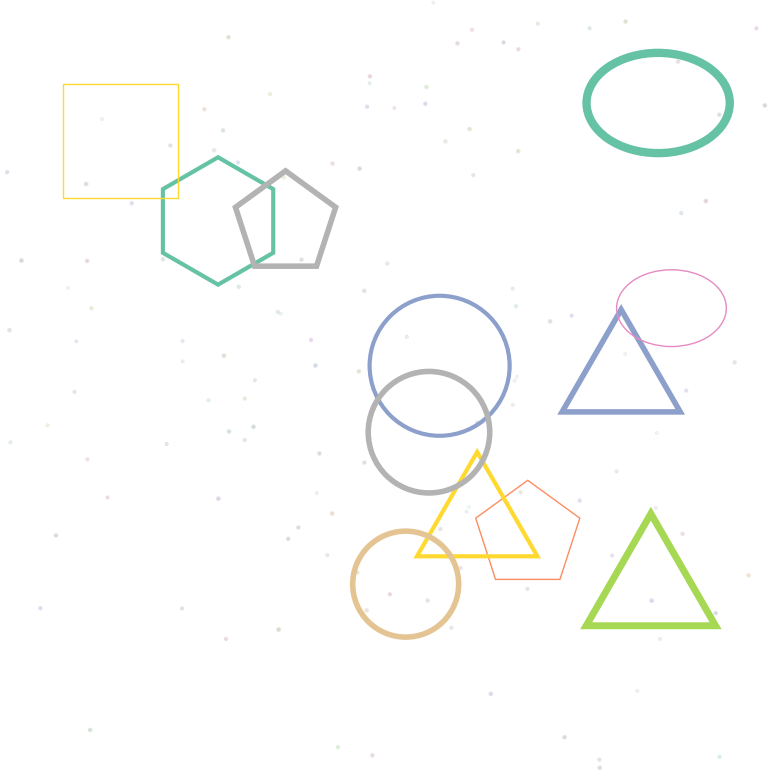[{"shape": "hexagon", "thickness": 1.5, "radius": 0.41, "center": [0.283, 0.713]}, {"shape": "oval", "thickness": 3, "radius": 0.47, "center": [0.855, 0.866]}, {"shape": "pentagon", "thickness": 0.5, "radius": 0.36, "center": [0.685, 0.305]}, {"shape": "triangle", "thickness": 2, "radius": 0.44, "center": [0.807, 0.509]}, {"shape": "circle", "thickness": 1.5, "radius": 0.45, "center": [0.571, 0.525]}, {"shape": "oval", "thickness": 0.5, "radius": 0.36, "center": [0.872, 0.6]}, {"shape": "triangle", "thickness": 2.5, "radius": 0.49, "center": [0.845, 0.236]}, {"shape": "square", "thickness": 0.5, "radius": 0.37, "center": [0.157, 0.817]}, {"shape": "triangle", "thickness": 1.5, "radius": 0.45, "center": [0.62, 0.323]}, {"shape": "circle", "thickness": 2, "radius": 0.34, "center": [0.527, 0.241]}, {"shape": "pentagon", "thickness": 2, "radius": 0.34, "center": [0.371, 0.71]}, {"shape": "circle", "thickness": 2, "radius": 0.39, "center": [0.557, 0.439]}]